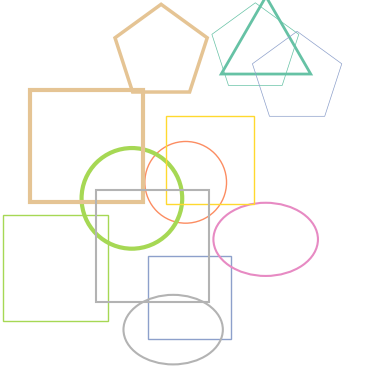[{"shape": "pentagon", "thickness": 0.5, "radius": 0.59, "center": [0.663, 0.874]}, {"shape": "triangle", "thickness": 2, "radius": 0.67, "center": [0.691, 0.875]}, {"shape": "circle", "thickness": 1, "radius": 0.53, "center": [0.482, 0.526]}, {"shape": "square", "thickness": 1, "radius": 0.54, "center": [0.492, 0.228]}, {"shape": "pentagon", "thickness": 0.5, "radius": 0.61, "center": [0.772, 0.797]}, {"shape": "oval", "thickness": 1.5, "radius": 0.68, "center": [0.69, 0.378]}, {"shape": "square", "thickness": 1, "radius": 0.68, "center": [0.144, 0.304]}, {"shape": "circle", "thickness": 3, "radius": 0.65, "center": [0.343, 0.485]}, {"shape": "square", "thickness": 1, "radius": 0.57, "center": [0.546, 0.584]}, {"shape": "pentagon", "thickness": 2.5, "radius": 0.63, "center": [0.418, 0.863]}, {"shape": "square", "thickness": 3, "radius": 0.73, "center": [0.224, 0.621]}, {"shape": "square", "thickness": 1.5, "radius": 0.73, "center": [0.396, 0.361]}, {"shape": "oval", "thickness": 1.5, "radius": 0.65, "center": [0.45, 0.144]}]